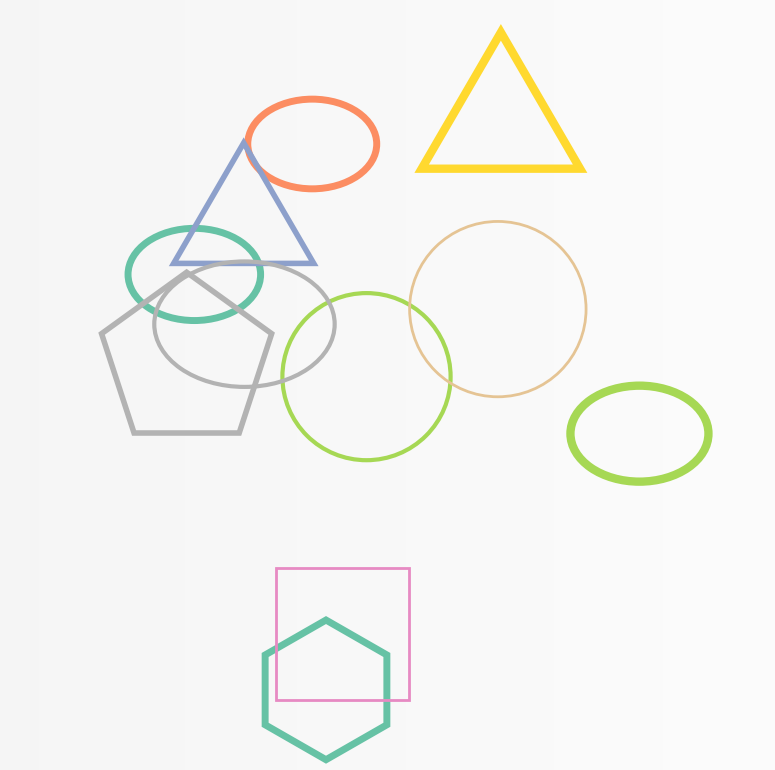[{"shape": "hexagon", "thickness": 2.5, "radius": 0.45, "center": [0.421, 0.104]}, {"shape": "oval", "thickness": 2.5, "radius": 0.43, "center": [0.251, 0.644]}, {"shape": "oval", "thickness": 2.5, "radius": 0.42, "center": [0.403, 0.813]}, {"shape": "triangle", "thickness": 2, "radius": 0.52, "center": [0.314, 0.71]}, {"shape": "square", "thickness": 1, "radius": 0.43, "center": [0.442, 0.177]}, {"shape": "oval", "thickness": 3, "radius": 0.45, "center": [0.825, 0.437]}, {"shape": "circle", "thickness": 1.5, "radius": 0.54, "center": [0.473, 0.511]}, {"shape": "triangle", "thickness": 3, "radius": 0.59, "center": [0.646, 0.84]}, {"shape": "circle", "thickness": 1, "radius": 0.57, "center": [0.642, 0.599]}, {"shape": "pentagon", "thickness": 2, "radius": 0.58, "center": [0.241, 0.531]}, {"shape": "oval", "thickness": 1.5, "radius": 0.58, "center": [0.315, 0.579]}]